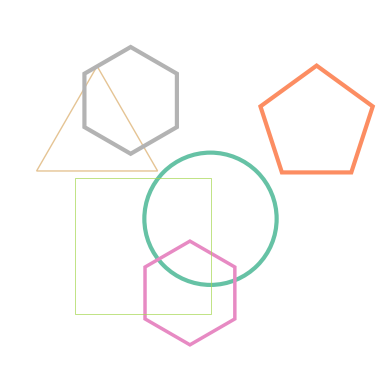[{"shape": "circle", "thickness": 3, "radius": 0.86, "center": [0.547, 0.432]}, {"shape": "pentagon", "thickness": 3, "radius": 0.77, "center": [0.822, 0.676]}, {"shape": "hexagon", "thickness": 2.5, "radius": 0.67, "center": [0.493, 0.239]}, {"shape": "square", "thickness": 0.5, "radius": 0.88, "center": [0.373, 0.362]}, {"shape": "triangle", "thickness": 1, "radius": 0.91, "center": [0.252, 0.647]}, {"shape": "hexagon", "thickness": 3, "radius": 0.69, "center": [0.339, 0.739]}]